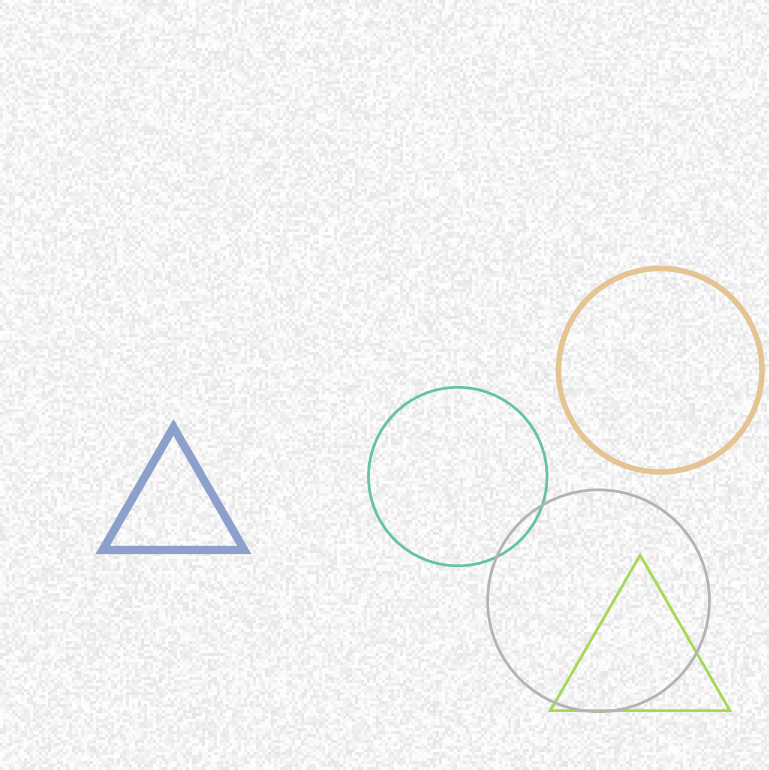[{"shape": "circle", "thickness": 1, "radius": 0.58, "center": [0.595, 0.381]}, {"shape": "triangle", "thickness": 3, "radius": 0.53, "center": [0.225, 0.339]}, {"shape": "triangle", "thickness": 1, "radius": 0.67, "center": [0.831, 0.144]}, {"shape": "circle", "thickness": 2, "radius": 0.66, "center": [0.857, 0.519]}, {"shape": "circle", "thickness": 1, "radius": 0.72, "center": [0.777, 0.22]}]